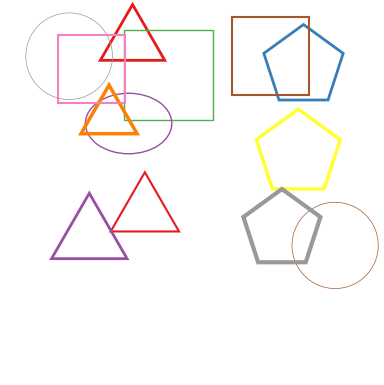[{"shape": "triangle", "thickness": 1.5, "radius": 0.51, "center": [0.376, 0.45]}, {"shape": "triangle", "thickness": 2, "radius": 0.48, "center": [0.344, 0.892]}, {"shape": "pentagon", "thickness": 2, "radius": 0.54, "center": [0.788, 0.828]}, {"shape": "square", "thickness": 1, "radius": 0.58, "center": [0.438, 0.805]}, {"shape": "triangle", "thickness": 2, "radius": 0.57, "center": [0.232, 0.385]}, {"shape": "oval", "thickness": 1, "radius": 0.56, "center": [0.334, 0.679]}, {"shape": "triangle", "thickness": 2.5, "radius": 0.42, "center": [0.283, 0.695]}, {"shape": "pentagon", "thickness": 2.5, "radius": 0.57, "center": [0.775, 0.602]}, {"shape": "circle", "thickness": 0.5, "radius": 0.56, "center": [0.87, 0.363]}, {"shape": "square", "thickness": 1.5, "radius": 0.5, "center": [0.702, 0.855]}, {"shape": "square", "thickness": 1.5, "radius": 0.44, "center": [0.238, 0.821]}, {"shape": "pentagon", "thickness": 3, "radius": 0.53, "center": [0.732, 0.404]}, {"shape": "circle", "thickness": 0.5, "radius": 0.56, "center": [0.18, 0.854]}]